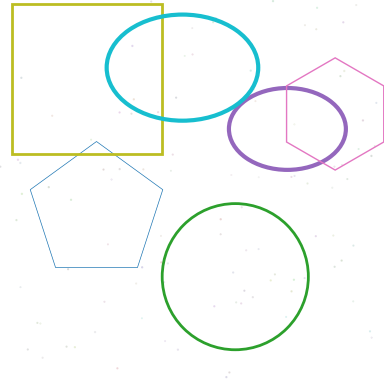[{"shape": "pentagon", "thickness": 0.5, "radius": 0.9, "center": [0.251, 0.451]}, {"shape": "circle", "thickness": 2, "radius": 0.95, "center": [0.611, 0.281]}, {"shape": "oval", "thickness": 3, "radius": 0.76, "center": [0.746, 0.665]}, {"shape": "hexagon", "thickness": 1, "radius": 0.73, "center": [0.871, 0.704]}, {"shape": "square", "thickness": 2, "radius": 0.97, "center": [0.226, 0.794]}, {"shape": "oval", "thickness": 3, "radius": 0.98, "center": [0.474, 0.824]}]